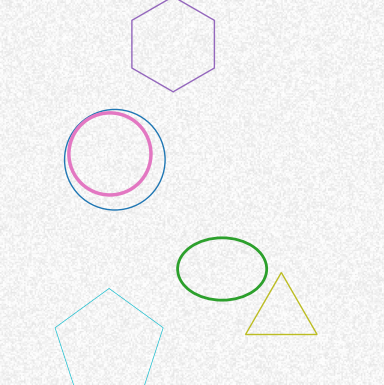[{"shape": "circle", "thickness": 1, "radius": 0.65, "center": [0.298, 0.585]}, {"shape": "oval", "thickness": 2, "radius": 0.58, "center": [0.577, 0.301]}, {"shape": "hexagon", "thickness": 1, "radius": 0.62, "center": [0.45, 0.885]}, {"shape": "circle", "thickness": 2.5, "radius": 0.53, "center": [0.286, 0.6]}, {"shape": "triangle", "thickness": 1, "radius": 0.54, "center": [0.731, 0.185]}, {"shape": "pentagon", "thickness": 0.5, "radius": 0.74, "center": [0.283, 0.103]}]